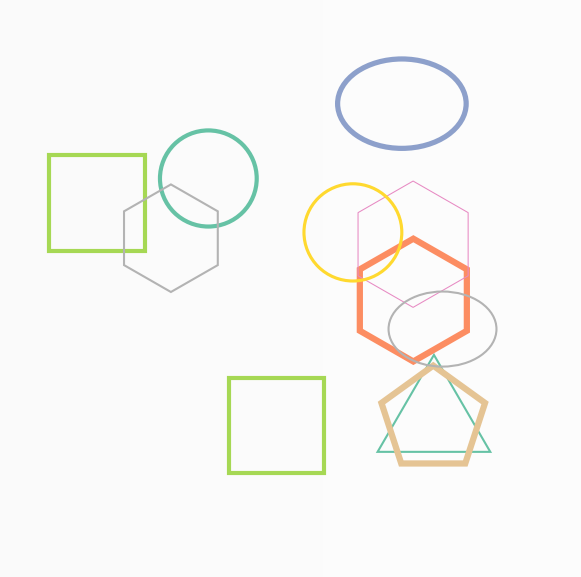[{"shape": "triangle", "thickness": 1, "radius": 0.56, "center": [0.747, 0.273]}, {"shape": "circle", "thickness": 2, "radius": 0.42, "center": [0.358, 0.69]}, {"shape": "hexagon", "thickness": 3, "radius": 0.53, "center": [0.711, 0.48]}, {"shape": "oval", "thickness": 2.5, "radius": 0.55, "center": [0.691, 0.82]}, {"shape": "hexagon", "thickness": 0.5, "radius": 0.55, "center": [0.711, 0.576]}, {"shape": "square", "thickness": 2, "radius": 0.41, "center": [0.475, 0.262]}, {"shape": "square", "thickness": 2, "radius": 0.42, "center": [0.167, 0.648]}, {"shape": "circle", "thickness": 1.5, "radius": 0.42, "center": [0.607, 0.597]}, {"shape": "pentagon", "thickness": 3, "radius": 0.47, "center": [0.745, 0.272]}, {"shape": "oval", "thickness": 1, "radius": 0.46, "center": [0.761, 0.429]}, {"shape": "hexagon", "thickness": 1, "radius": 0.47, "center": [0.294, 0.587]}]